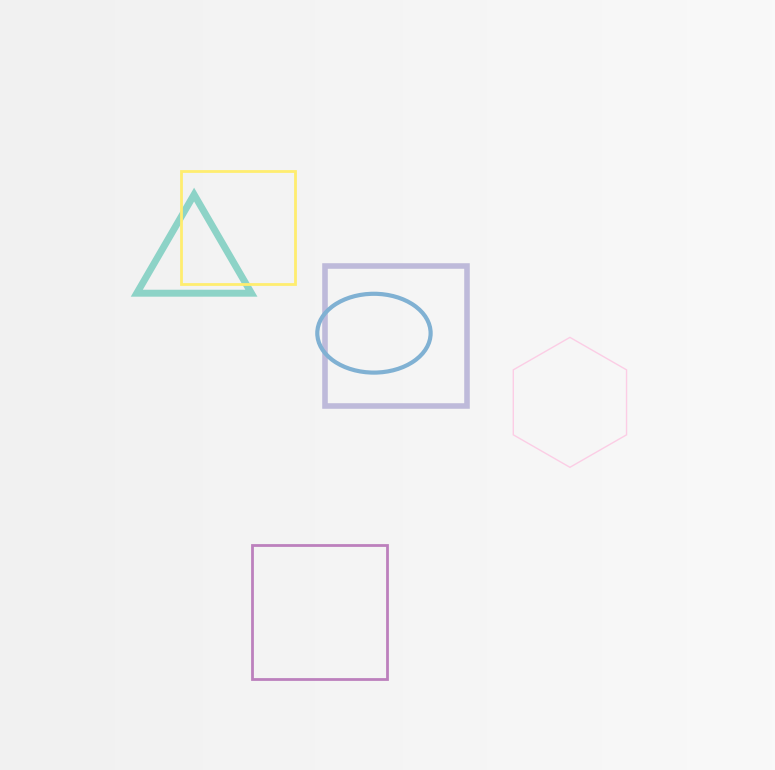[{"shape": "triangle", "thickness": 2.5, "radius": 0.43, "center": [0.25, 0.662]}, {"shape": "square", "thickness": 2, "radius": 0.46, "center": [0.511, 0.563]}, {"shape": "oval", "thickness": 1.5, "radius": 0.37, "center": [0.483, 0.567]}, {"shape": "hexagon", "thickness": 0.5, "radius": 0.42, "center": [0.735, 0.477]}, {"shape": "square", "thickness": 1, "radius": 0.44, "center": [0.412, 0.205]}, {"shape": "square", "thickness": 1, "radius": 0.37, "center": [0.307, 0.705]}]